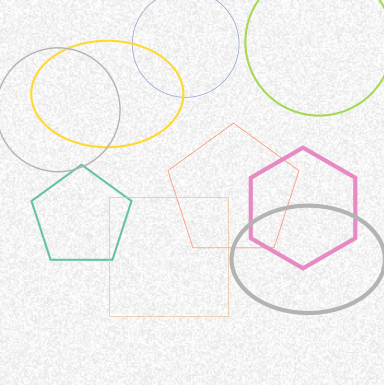[{"shape": "pentagon", "thickness": 1.5, "radius": 0.68, "center": [0.212, 0.436]}, {"shape": "pentagon", "thickness": 0.5, "radius": 0.9, "center": [0.606, 0.501]}, {"shape": "circle", "thickness": 0.5, "radius": 0.69, "center": [0.482, 0.886]}, {"shape": "hexagon", "thickness": 3, "radius": 0.78, "center": [0.787, 0.46]}, {"shape": "circle", "thickness": 1.5, "radius": 0.96, "center": [0.829, 0.891]}, {"shape": "oval", "thickness": 1.5, "radius": 0.99, "center": [0.279, 0.756]}, {"shape": "square", "thickness": 0.5, "radius": 0.77, "center": [0.438, 0.334]}, {"shape": "circle", "thickness": 1, "radius": 0.8, "center": [0.151, 0.715]}, {"shape": "oval", "thickness": 3, "radius": 1.0, "center": [0.801, 0.326]}]